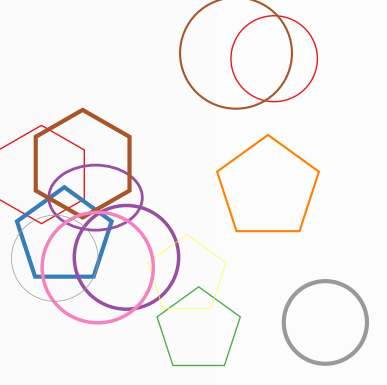[{"shape": "hexagon", "thickness": 1, "radius": 0.64, "center": [0.107, 0.547]}, {"shape": "circle", "thickness": 1, "radius": 0.56, "center": [0.708, 0.848]}, {"shape": "pentagon", "thickness": 3, "radius": 0.64, "center": [0.166, 0.385]}, {"shape": "pentagon", "thickness": 1, "radius": 0.56, "center": [0.513, 0.142]}, {"shape": "circle", "thickness": 2.5, "radius": 0.67, "center": [0.326, 0.332]}, {"shape": "oval", "thickness": 2, "radius": 0.6, "center": [0.247, 0.487]}, {"shape": "pentagon", "thickness": 1.5, "radius": 0.69, "center": [0.692, 0.511]}, {"shape": "pentagon", "thickness": 0.5, "radius": 0.53, "center": [0.483, 0.285]}, {"shape": "circle", "thickness": 1.5, "radius": 0.72, "center": [0.609, 0.862]}, {"shape": "hexagon", "thickness": 3, "radius": 0.7, "center": [0.213, 0.575]}, {"shape": "circle", "thickness": 2.5, "radius": 0.72, "center": [0.252, 0.305]}, {"shape": "circle", "thickness": 0.5, "radius": 0.56, "center": [0.141, 0.329]}, {"shape": "circle", "thickness": 3, "radius": 0.54, "center": [0.84, 0.162]}]